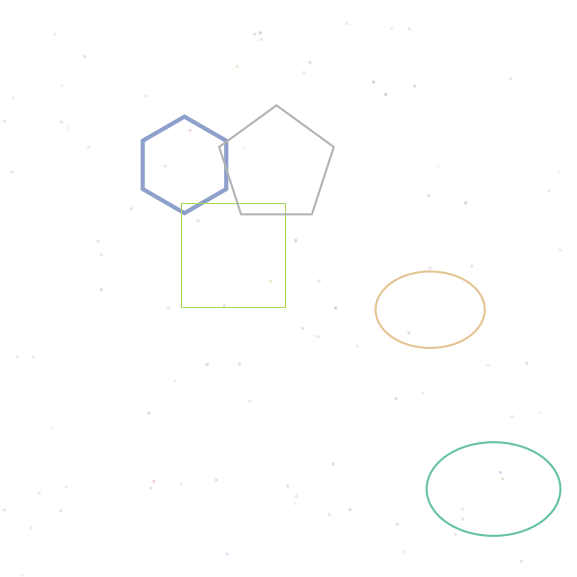[{"shape": "oval", "thickness": 1, "radius": 0.58, "center": [0.855, 0.152]}, {"shape": "hexagon", "thickness": 2, "radius": 0.42, "center": [0.319, 0.714]}, {"shape": "square", "thickness": 0.5, "radius": 0.45, "center": [0.403, 0.557]}, {"shape": "oval", "thickness": 1, "radius": 0.47, "center": [0.745, 0.463]}, {"shape": "pentagon", "thickness": 1, "radius": 0.52, "center": [0.479, 0.712]}]